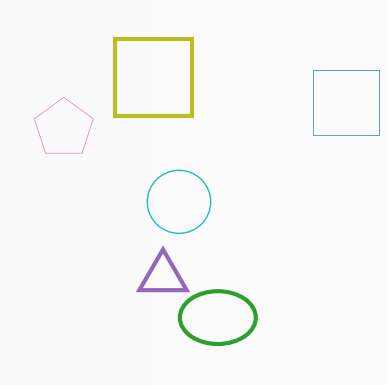[{"shape": "square", "thickness": 0.5, "radius": 0.42, "center": [0.893, 0.733]}, {"shape": "oval", "thickness": 3, "radius": 0.49, "center": [0.562, 0.175]}, {"shape": "triangle", "thickness": 3, "radius": 0.35, "center": [0.421, 0.282]}, {"shape": "pentagon", "thickness": 0.5, "radius": 0.4, "center": [0.165, 0.667]}, {"shape": "square", "thickness": 3, "radius": 0.5, "center": [0.396, 0.8]}, {"shape": "circle", "thickness": 1, "radius": 0.41, "center": [0.462, 0.476]}]